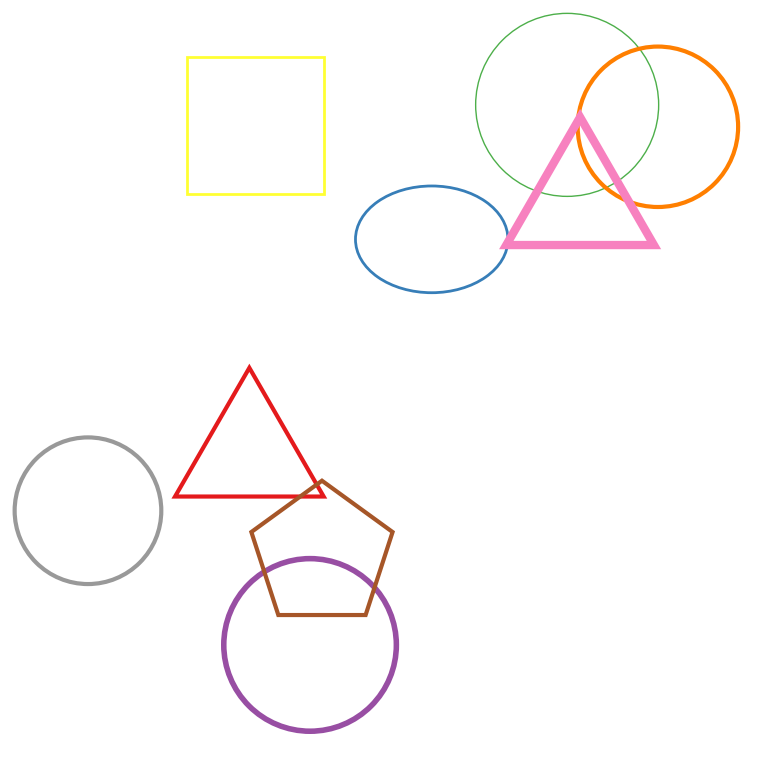[{"shape": "triangle", "thickness": 1.5, "radius": 0.56, "center": [0.324, 0.411]}, {"shape": "oval", "thickness": 1, "radius": 0.5, "center": [0.561, 0.689]}, {"shape": "circle", "thickness": 0.5, "radius": 0.59, "center": [0.737, 0.864]}, {"shape": "circle", "thickness": 2, "radius": 0.56, "center": [0.403, 0.162]}, {"shape": "circle", "thickness": 1.5, "radius": 0.52, "center": [0.854, 0.835]}, {"shape": "square", "thickness": 1, "radius": 0.44, "center": [0.331, 0.837]}, {"shape": "pentagon", "thickness": 1.5, "radius": 0.48, "center": [0.418, 0.279]}, {"shape": "triangle", "thickness": 3, "radius": 0.55, "center": [0.753, 0.737]}, {"shape": "circle", "thickness": 1.5, "radius": 0.48, "center": [0.114, 0.337]}]